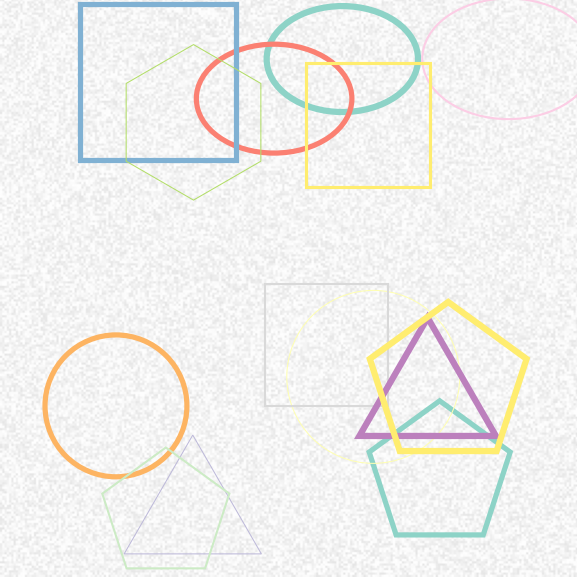[{"shape": "oval", "thickness": 3, "radius": 0.66, "center": [0.593, 0.897]}, {"shape": "pentagon", "thickness": 2.5, "radius": 0.64, "center": [0.761, 0.177]}, {"shape": "circle", "thickness": 0.5, "radius": 0.75, "center": [0.646, 0.347]}, {"shape": "triangle", "thickness": 0.5, "radius": 0.69, "center": [0.334, 0.109]}, {"shape": "oval", "thickness": 2.5, "radius": 0.67, "center": [0.475, 0.828]}, {"shape": "square", "thickness": 2.5, "radius": 0.67, "center": [0.274, 0.857]}, {"shape": "circle", "thickness": 2.5, "radius": 0.61, "center": [0.201, 0.296]}, {"shape": "hexagon", "thickness": 0.5, "radius": 0.67, "center": [0.335, 0.787]}, {"shape": "oval", "thickness": 1, "radius": 0.75, "center": [0.88, 0.897]}, {"shape": "square", "thickness": 1, "radius": 0.53, "center": [0.566, 0.402]}, {"shape": "triangle", "thickness": 3, "radius": 0.68, "center": [0.741, 0.312]}, {"shape": "pentagon", "thickness": 1, "radius": 0.58, "center": [0.287, 0.109]}, {"shape": "square", "thickness": 1.5, "radius": 0.54, "center": [0.638, 0.783]}, {"shape": "pentagon", "thickness": 3, "radius": 0.71, "center": [0.776, 0.334]}]